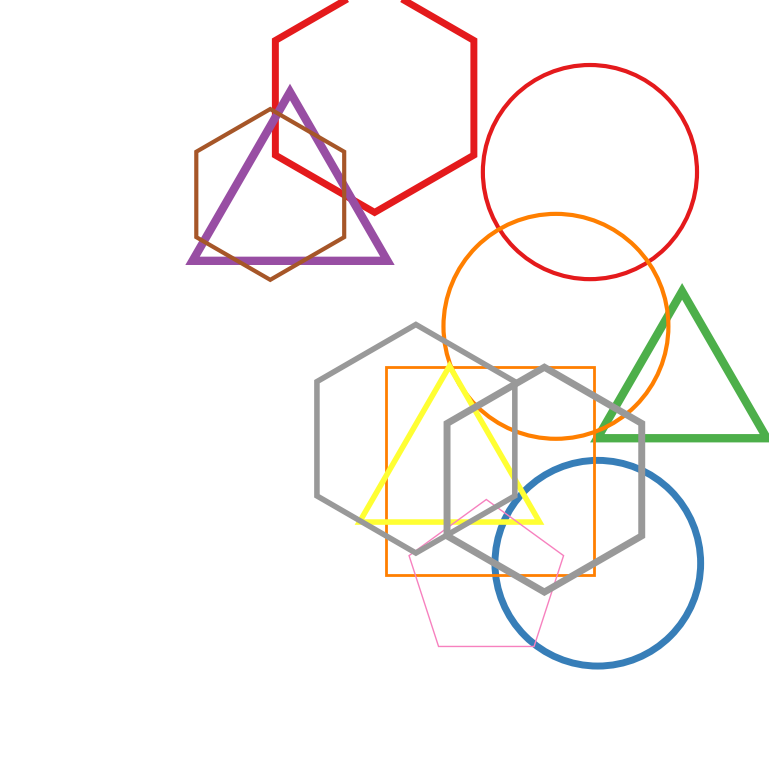[{"shape": "circle", "thickness": 1.5, "radius": 0.7, "center": [0.766, 0.777]}, {"shape": "hexagon", "thickness": 2.5, "radius": 0.74, "center": [0.487, 0.873]}, {"shape": "circle", "thickness": 2.5, "radius": 0.67, "center": [0.776, 0.269]}, {"shape": "triangle", "thickness": 3, "radius": 0.64, "center": [0.886, 0.494]}, {"shape": "triangle", "thickness": 3, "radius": 0.73, "center": [0.377, 0.734]}, {"shape": "circle", "thickness": 1.5, "radius": 0.73, "center": [0.722, 0.576]}, {"shape": "square", "thickness": 1, "radius": 0.68, "center": [0.636, 0.389]}, {"shape": "triangle", "thickness": 2, "radius": 0.68, "center": [0.584, 0.39]}, {"shape": "hexagon", "thickness": 1.5, "radius": 0.55, "center": [0.351, 0.747]}, {"shape": "pentagon", "thickness": 0.5, "radius": 0.53, "center": [0.632, 0.246]}, {"shape": "hexagon", "thickness": 2, "radius": 0.74, "center": [0.54, 0.43]}, {"shape": "hexagon", "thickness": 2.5, "radius": 0.73, "center": [0.707, 0.377]}]